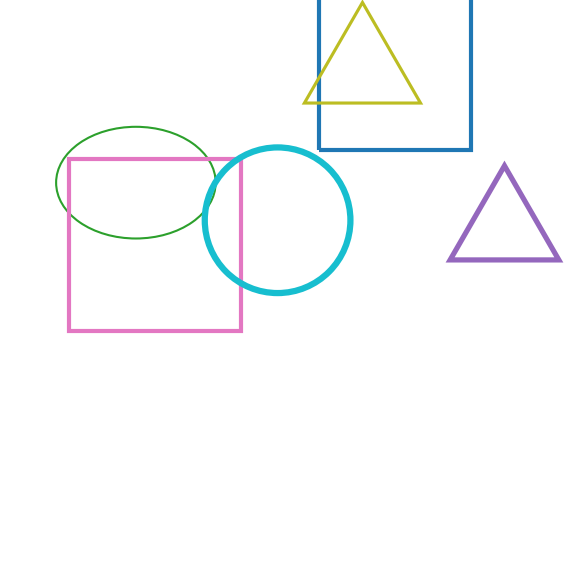[{"shape": "square", "thickness": 2, "radius": 0.66, "center": [0.684, 0.871]}, {"shape": "oval", "thickness": 1, "radius": 0.69, "center": [0.235, 0.683]}, {"shape": "triangle", "thickness": 2.5, "radius": 0.54, "center": [0.874, 0.603]}, {"shape": "square", "thickness": 2, "radius": 0.74, "center": [0.268, 0.575]}, {"shape": "triangle", "thickness": 1.5, "radius": 0.58, "center": [0.628, 0.879]}, {"shape": "circle", "thickness": 3, "radius": 0.63, "center": [0.481, 0.618]}]